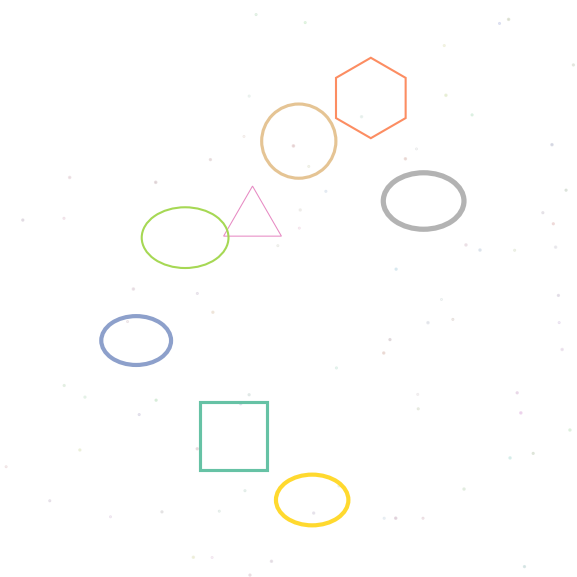[{"shape": "square", "thickness": 1.5, "radius": 0.29, "center": [0.404, 0.244]}, {"shape": "hexagon", "thickness": 1, "radius": 0.35, "center": [0.642, 0.829]}, {"shape": "oval", "thickness": 2, "radius": 0.3, "center": [0.236, 0.409]}, {"shape": "triangle", "thickness": 0.5, "radius": 0.29, "center": [0.437, 0.619]}, {"shape": "oval", "thickness": 1, "radius": 0.38, "center": [0.321, 0.588]}, {"shape": "oval", "thickness": 2, "radius": 0.31, "center": [0.541, 0.133]}, {"shape": "circle", "thickness": 1.5, "radius": 0.32, "center": [0.517, 0.755]}, {"shape": "oval", "thickness": 2.5, "radius": 0.35, "center": [0.734, 0.651]}]